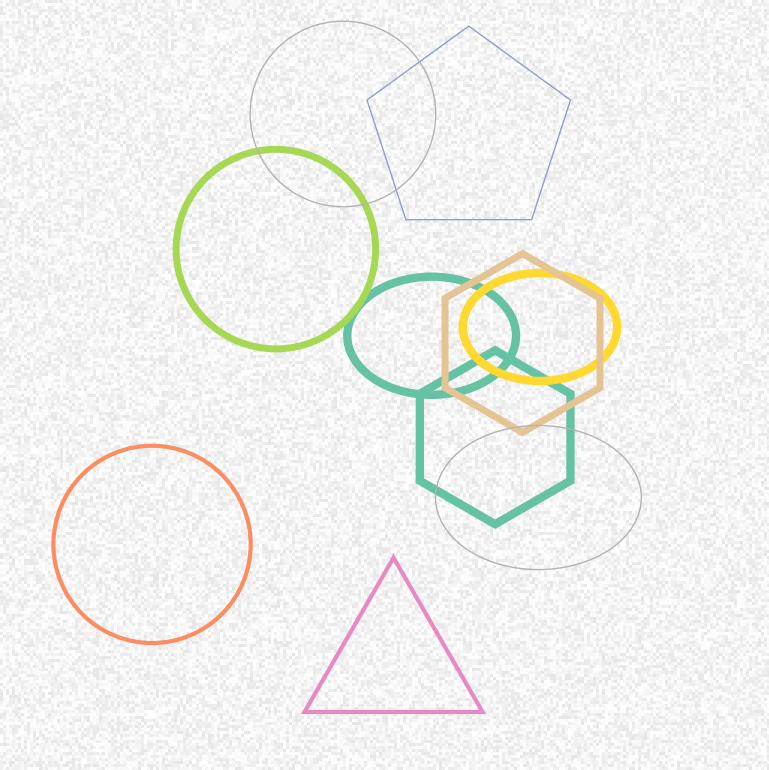[{"shape": "oval", "thickness": 3, "radius": 0.55, "center": [0.561, 0.564]}, {"shape": "hexagon", "thickness": 3, "radius": 0.56, "center": [0.643, 0.432]}, {"shape": "circle", "thickness": 1.5, "radius": 0.64, "center": [0.197, 0.293]}, {"shape": "pentagon", "thickness": 0.5, "radius": 0.69, "center": [0.609, 0.827]}, {"shape": "triangle", "thickness": 1.5, "radius": 0.67, "center": [0.511, 0.142]}, {"shape": "circle", "thickness": 2.5, "radius": 0.65, "center": [0.358, 0.676]}, {"shape": "oval", "thickness": 3, "radius": 0.5, "center": [0.701, 0.575]}, {"shape": "hexagon", "thickness": 2.5, "radius": 0.58, "center": [0.679, 0.554]}, {"shape": "oval", "thickness": 0.5, "radius": 0.67, "center": [0.699, 0.354]}, {"shape": "circle", "thickness": 0.5, "radius": 0.6, "center": [0.445, 0.852]}]